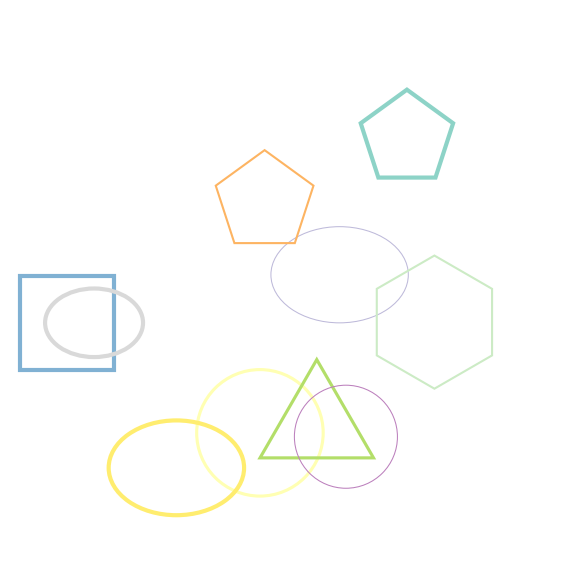[{"shape": "pentagon", "thickness": 2, "radius": 0.42, "center": [0.705, 0.76]}, {"shape": "circle", "thickness": 1.5, "radius": 0.55, "center": [0.45, 0.25]}, {"shape": "oval", "thickness": 0.5, "radius": 0.59, "center": [0.588, 0.523]}, {"shape": "square", "thickness": 2, "radius": 0.41, "center": [0.116, 0.44]}, {"shape": "pentagon", "thickness": 1, "radius": 0.44, "center": [0.458, 0.65]}, {"shape": "triangle", "thickness": 1.5, "radius": 0.57, "center": [0.549, 0.263]}, {"shape": "oval", "thickness": 2, "radius": 0.42, "center": [0.163, 0.44]}, {"shape": "circle", "thickness": 0.5, "radius": 0.45, "center": [0.599, 0.243]}, {"shape": "hexagon", "thickness": 1, "radius": 0.58, "center": [0.752, 0.441]}, {"shape": "oval", "thickness": 2, "radius": 0.59, "center": [0.305, 0.189]}]